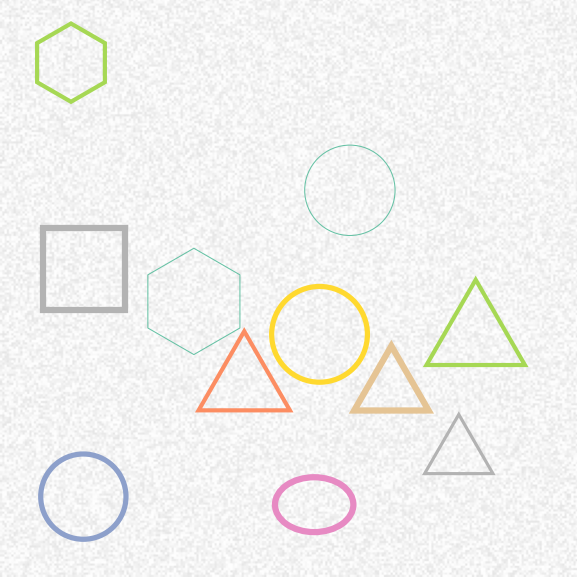[{"shape": "hexagon", "thickness": 0.5, "radius": 0.46, "center": [0.336, 0.477]}, {"shape": "circle", "thickness": 0.5, "radius": 0.39, "center": [0.606, 0.67]}, {"shape": "triangle", "thickness": 2, "radius": 0.46, "center": [0.423, 0.334]}, {"shape": "circle", "thickness": 2.5, "radius": 0.37, "center": [0.144, 0.139]}, {"shape": "oval", "thickness": 3, "radius": 0.34, "center": [0.544, 0.125]}, {"shape": "hexagon", "thickness": 2, "radius": 0.34, "center": [0.123, 0.891]}, {"shape": "triangle", "thickness": 2, "radius": 0.49, "center": [0.824, 0.416]}, {"shape": "circle", "thickness": 2.5, "radius": 0.41, "center": [0.553, 0.42]}, {"shape": "triangle", "thickness": 3, "radius": 0.37, "center": [0.678, 0.326]}, {"shape": "square", "thickness": 3, "radius": 0.35, "center": [0.146, 0.533]}, {"shape": "triangle", "thickness": 1.5, "radius": 0.34, "center": [0.794, 0.213]}]